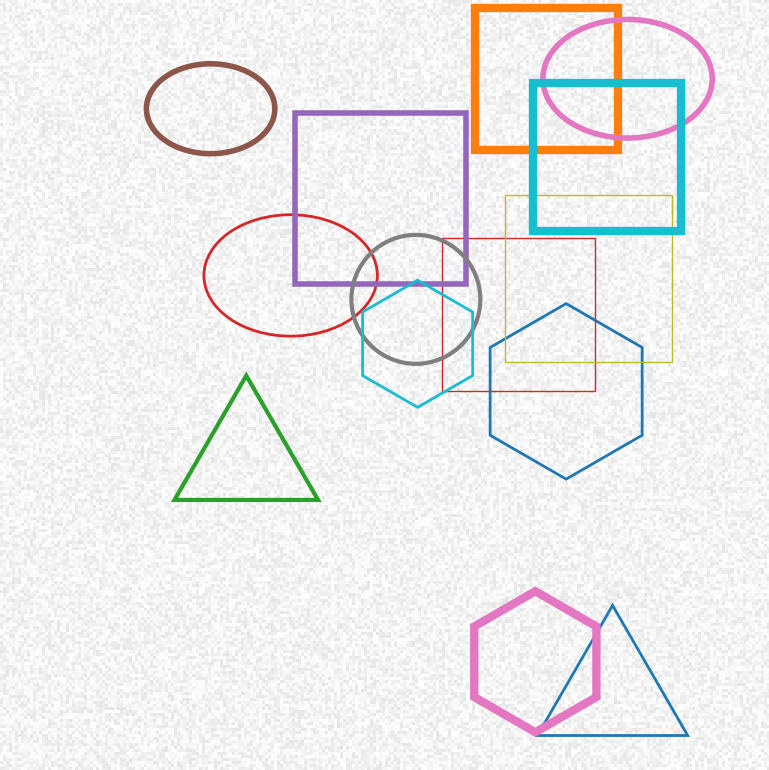[{"shape": "triangle", "thickness": 1, "radius": 0.56, "center": [0.796, 0.101]}, {"shape": "hexagon", "thickness": 1, "radius": 0.57, "center": [0.735, 0.492]}, {"shape": "square", "thickness": 3, "radius": 0.46, "center": [0.71, 0.897]}, {"shape": "triangle", "thickness": 1.5, "radius": 0.54, "center": [0.32, 0.405]}, {"shape": "oval", "thickness": 1, "radius": 0.56, "center": [0.377, 0.642]}, {"shape": "square", "thickness": 0.5, "radius": 0.5, "center": [0.674, 0.592]}, {"shape": "square", "thickness": 2, "radius": 0.56, "center": [0.495, 0.743]}, {"shape": "oval", "thickness": 2, "radius": 0.42, "center": [0.274, 0.859]}, {"shape": "hexagon", "thickness": 3, "radius": 0.46, "center": [0.695, 0.141]}, {"shape": "oval", "thickness": 2, "radius": 0.55, "center": [0.815, 0.898]}, {"shape": "circle", "thickness": 1.5, "radius": 0.42, "center": [0.54, 0.611]}, {"shape": "square", "thickness": 0.5, "radius": 0.54, "center": [0.764, 0.638]}, {"shape": "square", "thickness": 3, "radius": 0.48, "center": [0.789, 0.796]}, {"shape": "hexagon", "thickness": 1, "radius": 0.41, "center": [0.542, 0.554]}]